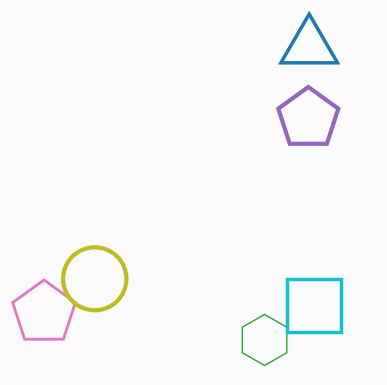[{"shape": "triangle", "thickness": 2.5, "radius": 0.42, "center": [0.798, 0.879]}, {"shape": "hexagon", "thickness": 1, "radius": 0.33, "center": [0.683, 0.117]}, {"shape": "pentagon", "thickness": 3, "radius": 0.41, "center": [0.796, 0.693]}, {"shape": "pentagon", "thickness": 2, "radius": 0.43, "center": [0.114, 0.188]}, {"shape": "circle", "thickness": 3, "radius": 0.41, "center": [0.245, 0.276]}, {"shape": "square", "thickness": 2.5, "radius": 0.35, "center": [0.811, 0.207]}]